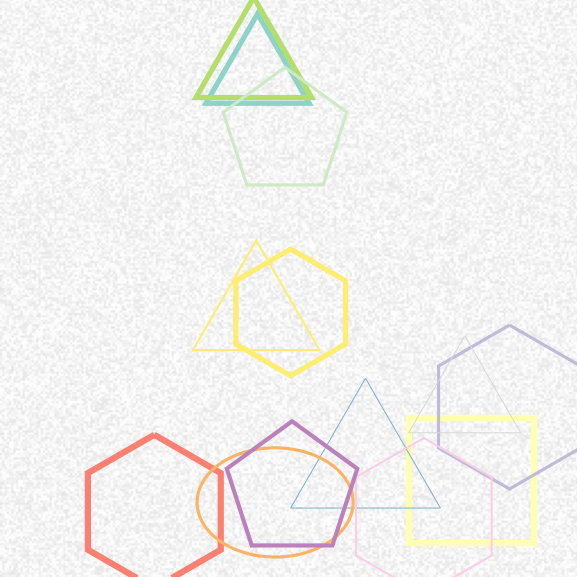[{"shape": "triangle", "thickness": 2.5, "radius": 0.52, "center": [0.446, 0.872]}, {"shape": "square", "thickness": 3, "radius": 0.54, "center": [0.816, 0.167]}, {"shape": "hexagon", "thickness": 1.5, "radius": 0.71, "center": [0.882, 0.294]}, {"shape": "hexagon", "thickness": 3, "radius": 0.66, "center": [0.267, 0.114]}, {"shape": "triangle", "thickness": 0.5, "radius": 0.75, "center": [0.633, 0.194]}, {"shape": "oval", "thickness": 1.5, "radius": 0.68, "center": [0.476, 0.129]}, {"shape": "triangle", "thickness": 2.5, "radius": 0.58, "center": [0.439, 0.888]}, {"shape": "hexagon", "thickness": 1, "radius": 0.68, "center": [0.734, 0.105]}, {"shape": "triangle", "thickness": 0.5, "radius": 0.56, "center": [0.805, 0.306]}, {"shape": "pentagon", "thickness": 2, "radius": 0.59, "center": [0.506, 0.151]}, {"shape": "pentagon", "thickness": 1.5, "radius": 0.56, "center": [0.494, 0.77]}, {"shape": "hexagon", "thickness": 2.5, "radius": 0.55, "center": [0.503, 0.458]}, {"shape": "triangle", "thickness": 1, "radius": 0.63, "center": [0.444, 0.456]}]